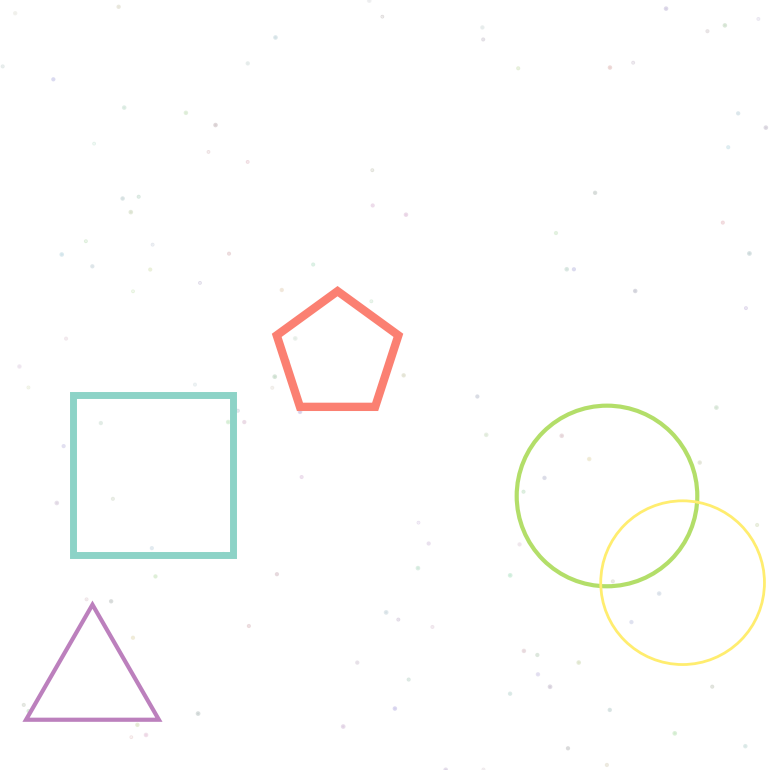[{"shape": "square", "thickness": 2.5, "radius": 0.52, "center": [0.199, 0.383]}, {"shape": "pentagon", "thickness": 3, "radius": 0.42, "center": [0.438, 0.539]}, {"shape": "circle", "thickness": 1.5, "radius": 0.59, "center": [0.788, 0.356]}, {"shape": "triangle", "thickness": 1.5, "radius": 0.5, "center": [0.12, 0.115]}, {"shape": "circle", "thickness": 1, "radius": 0.53, "center": [0.886, 0.243]}]